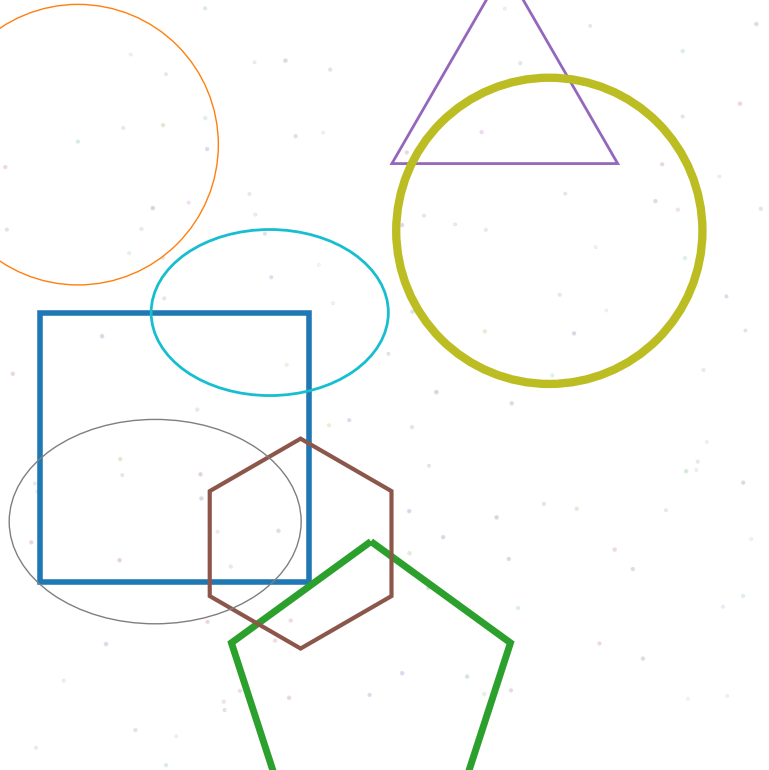[{"shape": "square", "thickness": 2, "radius": 0.87, "center": [0.226, 0.419]}, {"shape": "circle", "thickness": 0.5, "radius": 0.91, "center": [0.101, 0.812]}, {"shape": "pentagon", "thickness": 2.5, "radius": 0.95, "center": [0.482, 0.106]}, {"shape": "triangle", "thickness": 1, "radius": 0.85, "center": [0.656, 0.872]}, {"shape": "hexagon", "thickness": 1.5, "radius": 0.68, "center": [0.39, 0.294]}, {"shape": "oval", "thickness": 0.5, "radius": 0.95, "center": [0.202, 0.323]}, {"shape": "circle", "thickness": 3, "radius": 0.99, "center": [0.713, 0.7]}, {"shape": "oval", "thickness": 1, "radius": 0.77, "center": [0.35, 0.594]}]